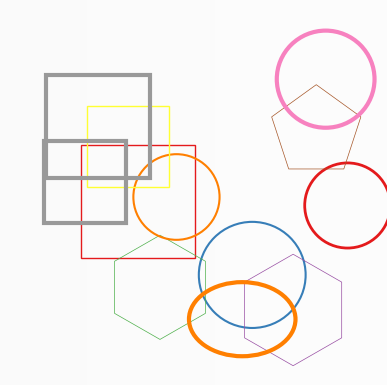[{"shape": "circle", "thickness": 2, "radius": 0.55, "center": [0.897, 0.466]}, {"shape": "square", "thickness": 1, "radius": 0.74, "center": [0.356, 0.477]}, {"shape": "circle", "thickness": 1.5, "radius": 0.69, "center": [0.651, 0.286]}, {"shape": "hexagon", "thickness": 0.5, "radius": 0.68, "center": [0.413, 0.254]}, {"shape": "hexagon", "thickness": 0.5, "radius": 0.72, "center": [0.756, 0.195]}, {"shape": "circle", "thickness": 1.5, "radius": 0.56, "center": [0.455, 0.488]}, {"shape": "oval", "thickness": 3, "radius": 0.69, "center": [0.625, 0.171]}, {"shape": "square", "thickness": 1, "radius": 0.53, "center": [0.33, 0.62]}, {"shape": "pentagon", "thickness": 0.5, "radius": 0.61, "center": [0.816, 0.659]}, {"shape": "circle", "thickness": 3, "radius": 0.63, "center": [0.84, 0.794]}, {"shape": "square", "thickness": 3, "radius": 0.53, "center": [0.219, 0.527]}, {"shape": "square", "thickness": 3, "radius": 0.67, "center": [0.253, 0.671]}]